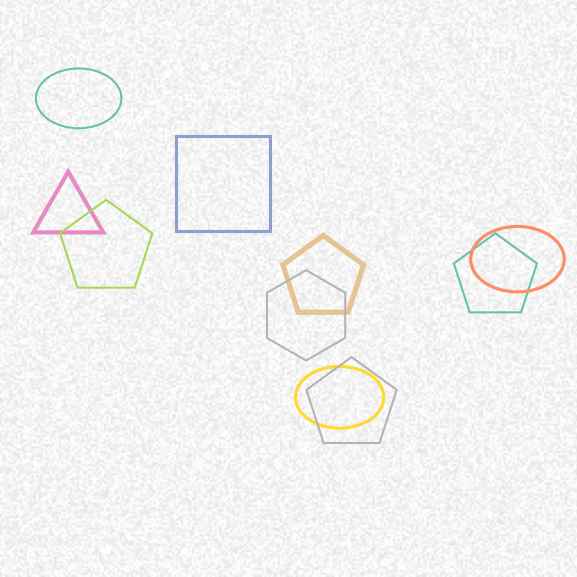[{"shape": "pentagon", "thickness": 1, "radius": 0.38, "center": [0.858, 0.52]}, {"shape": "oval", "thickness": 1, "radius": 0.37, "center": [0.136, 0.829]}, {"shape": "oval", "thickness": 1.5, "radius": 0.4, "center": [0.896, 0.55]}, {"shape": "square", "thickness": 1.5, "radius": 0.41, "center": [0.386, 0.682]}, {"shape": "triangle", "thickness": 2, "radius": 0.35, "center": [0.118, 0.632]}, {"shape": "pentagon", "thickness": 1, "radius": 0.42, "center": [0.184, 0.569]}, {"shape": "oval", "thickness": 1.5, "radius": 0.38, "center": [0.588, 0.311]}, {"shape": "pentagon", "thickness": 2.5, "radius": 0.37, "center": [0.56, 0.518]}, {"shape": "hexagon", "thickness": 1, "radius": 0.39, "center": [0.53, 0.453]}, {"shape": "pentagon", "thickness": 1, "radius": 0.41, "center": [0.609, 0.299]}]